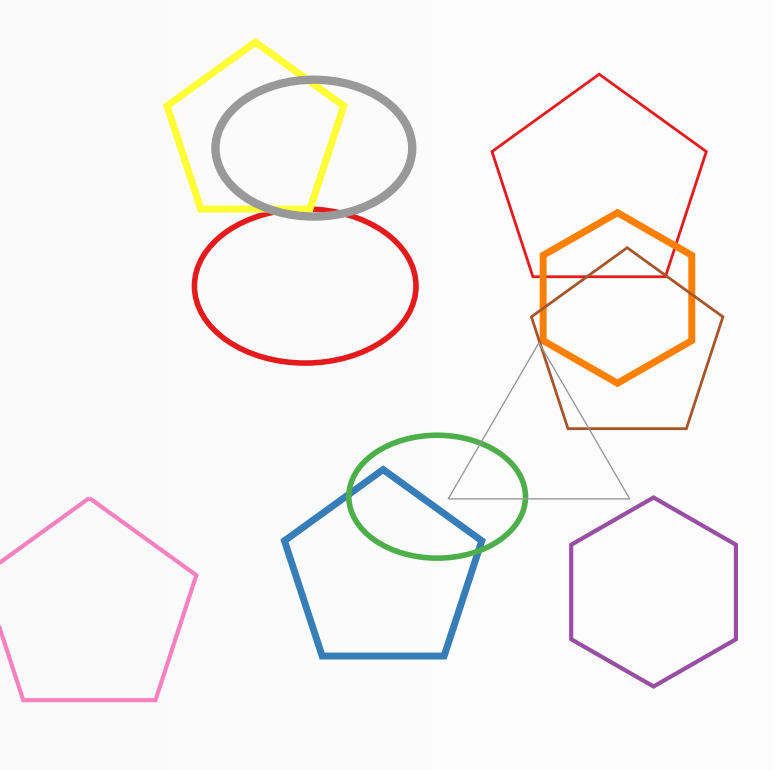[{"shape": "oval", "thickness": 2, "radius": 0.71, "center": [0.394, 0.629]}, {"shape": "pentagon", "thickness": 1, "radius": 0.73, "center": [0.773, 0.758]}, {"shape": "pentagon", "thickness": 2.5, "radius": 0.67, "center": [0.494, 0.256]}, {"shape": "oval", "thickness": 2, "radius": 0.57, "center": [0.564, 0.355]}, {"shape": "hexagon", "thickness": 1.5, "radius": 0.61, "center": [0.843, 0.231]}, {"shape": "hexagon", "thickness": 2.5, "radius": 0.55, "center": [0.797, 0.613]}, {"shape": "pentagon", "thickness": 2.5, "radius": 0.6, "center": [0.33, 0.825]}, {"shape": "pentagon", "thickness": 1, "radius": 0.65, "center": [0.809, 0.548]}, {"shape": "pentagon", "thickness": 1.5, "radius": 0.73, "center": [0.115, 0.208]}, {"shape": "oval", "thickness": 3, "radius": 0.63, "center": [0.405, 0.808]}, {"shape": "triangle", "thickness": 0.5, "radius": 0.68, "center": [0.695, 0.42]}]